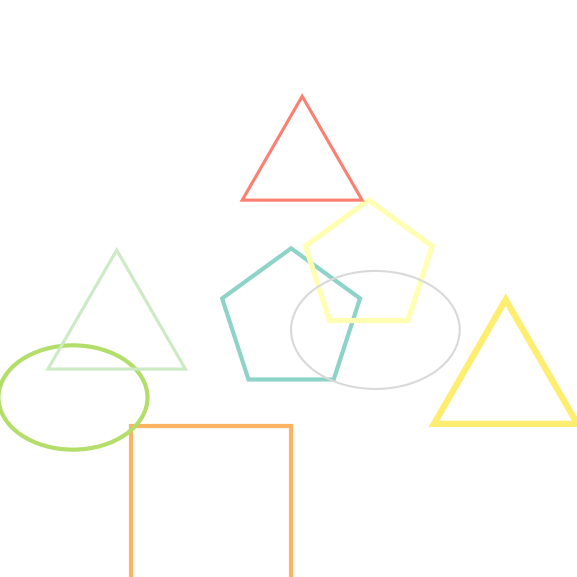[{"shape": "pentagon", "thickness": 2, "radius": 0.63, "center": [0.504, 0.444]}, {"shape": "pentagon", "thickness": 2.5, "radius": 0.58, "center": [0.639, 0.537]}, {"shape": "triangle", "thickness": 1.5, "radius": 0.6, "center": [0.523, 0.713]}, {"shape": "square", "thickness": 2, "radius": 0.69, "center": [0.365, 0.124]}, {"shape": "oval", "thickness": 2, "radius": 0.65, "center": [0.126, 0.311]}, {"shape": "oval", "thickness": 1, "radius": 0.73, "center": [0.65, 0.428]}, {"shape": "triangle", "thickness": 1.5, "radius": 0.69, "center": [0.202, 0.429]}, {"shape": "triangle", "thickness": 3, "radius": 0.72, "center": [0.876, 0.337]}]